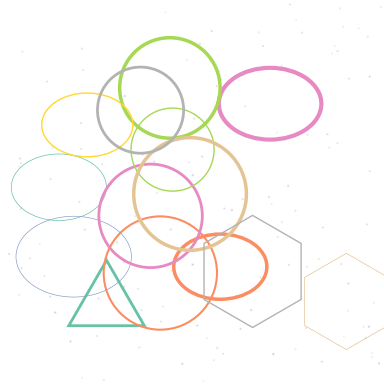[{"shape": "oval", "thickness": 0.5, "radius": 0.62, "center": [0.153, 0.514]}, {"shape": "triangle", "thickness": 2, "radius": 0.57, "center": [0.277, 0.211]}, {"shape": "circle", "thickness": 1.5, "radius": 0.74, "center": [0.416, 0.291]}, {"shape": "oval", "thickness": 2.5, "radius": 0.6, "center": [0.572, 0.307]}, {"shape": "oval", "thickness": 0.5, "radius": 0.75, "center": [0.191, 0.333]}, {"shape": "circle", "thickness": 2, "radius": 0.67, "center": [0.391, 0.439]}, {"shape": "oval", "thickness": 3, "radius": 0.67, "center": [0.702, 0.731]}, {"shape": "circle", "thickness": 2.5, "radius": 0.65, "center": [0.441, 0.772]}, {"shape": "circle", "thickness": 1, "radius": 0.54, "center": [0.448, 0.611]}, {"shape": "oval", "thickness": 1, "radius": 0.59, "center": [0.227, 0.676]}, {"shape": "circle", "thickness": 2.5, "radius": 0.73, "center": [0.494, 0.496]}, {"shape": "hexagon", "thickness": 0.5, "radius": 0.63, "center": [0.9, 0.217]}, {"shape": "circle", "thickness": 2, "radius": 0.56, "center": [0.365, 0.714]}, {"shape": "hexagon", "thickness": 1, "radius": 0.73, "center": [0.656, 0.295]}]